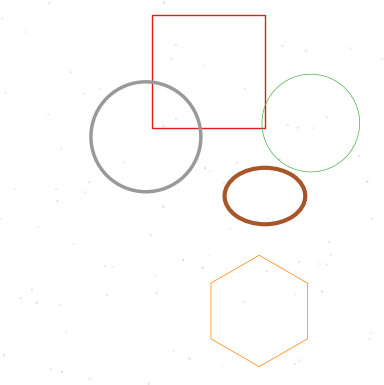[{"shape": "square", "thickness": 1, "radius": 0.74, "center": [0.542, 0.814]}, {"shape": "circle", "thickness": 0.5, "radius": 0.63, "center": [0.807, 0.68]}, {"shape": "hexagon", "thickness": 0.5, "radius": 0.72, "center": [0.673, 0.192]}, {"shape": "oval", "thickness": 3, "radius": 0.52, "center": [0.688, 0.491]}, {"shape": "circle", "thickness": 2.5, "radius": 0.71, "center": [0.379, 0.645]}]